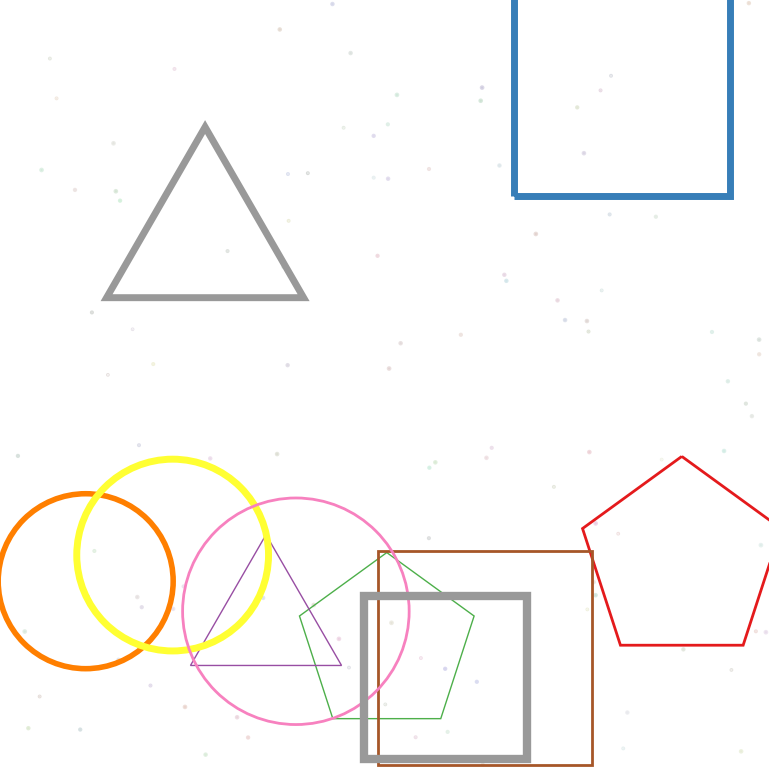[{"shape": "pentagon", "thickness": 1, "radius": 0.68, "center": [0.885, 0.272]}, {"shape": "square", "thickness": 2.5, "radius": 0.7, "center": [0.808, 0.885]}, {"shape": "pentagon", "thickness": 0.5, "radius": 0.6, "center": [0.502, 0.163]}, {"shape": "triangle", "thickness": 0.5, "radius": 0.57, "center": [0.345, 0.192]}, {"shape": "circle", "thickness": 2, "radius": 0.57, "center": [0.111, 0.245]}, {"shape": "circle", "thickness": 2.5, "radius": 0.62, "center": [0.224, 0.279]}, {"shape": "square", "thickness": 1, "radius": 0.7, "center": [0.629, 0.146]}, {"shape": "circle", "thickness": 1, "radius": 0.74, "center": [0.384, 0.206]}, {"shape": "square", "thickness": 3, "radius": 0.53, "center": [0.578, 0.12]}, {"shape": "triangle", "thickness": 2.5, "radius": 0.74, "center": [0.266, 0.687]}]